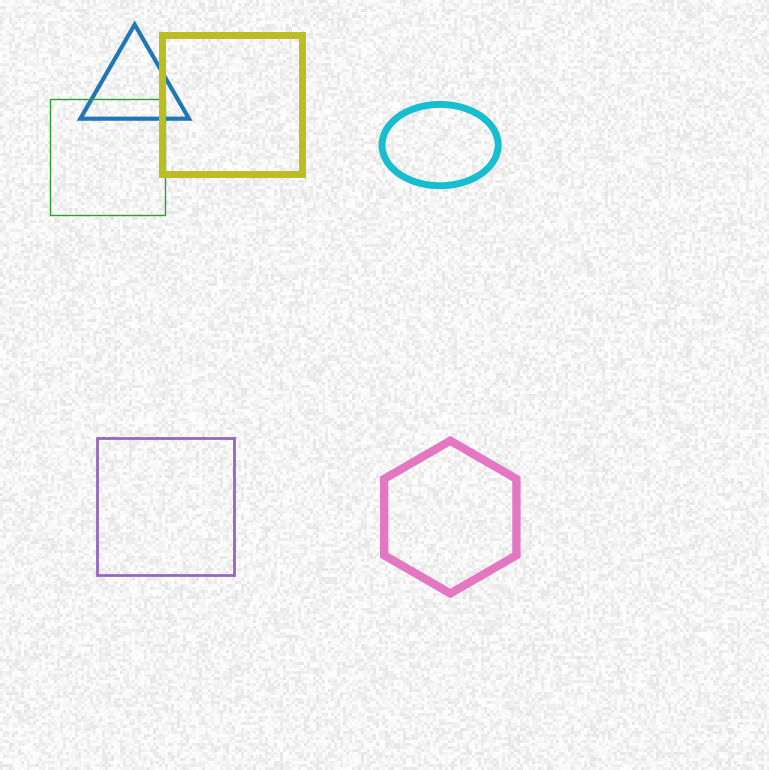[{"shape": "triangle", "thickness": 1.5, "radius": 0.41, "center": [0.175, 0.887]}, {"shape": "square", "thickness": 0.5, "radius": 0.38, "center": [0.139, 0.796]}, {"shape": "square", "thickness": 1, "radius": 0.45, "center": [0.215, 0.342]}, {"shape": "hexagon", "thickness": 3, "radius": 0.5, "center": [0.585, 0.328]}, {"shape": "square", "thickness": 2.5, "radius": 0.45, "center": [0.301, 0.864]}, {"shape": "oval", "thickness": 2.5, "radius": 0.38, "center": [0.572, 0.812]}]